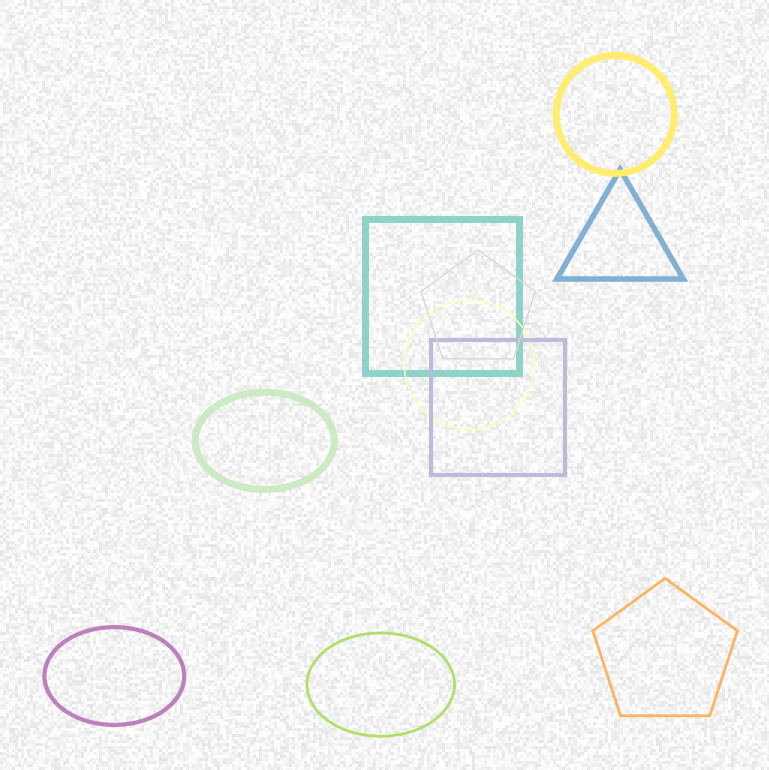[{"shape": "square", "thickness": 2.5, "radius": 0.5, "center": [0.574, 0.615]}, {"shape": "circle", "thickness": 0.5, "radius": 0.42, "center": [0.609, 0.527]}, {"shape": "square", "thickness": 1.5, "radius": 0.44, "center": [0.647, 0.471]}, {"shape": "triangle", "thickness": 2, "radius": 0.47, "center": [0.805, 0.685]}, {"shape": "pentagon", "thickness": 1, "radius": 0.49, "center": [0.864, 0.15]}, {"shape": "oval", "thickness": 1, "radius": 0.48, "center": [0.494, 0.111]}, {"shape": "pentagon", "thickness": 0.5, "radius": 0.39, "center": [0.621, 0.597]}, {"shape": "oval", "thickness": 1.5, "radius": 0.45, "center": [0.148, 0.122]}, {"shape": "oval", "thickness": 2.5, "radius": 0.45, "center": [0.344, 0.427]}, {"shape": "circle", "thickness": 2.5, "radius": 0.38, "center": [0.799, 0.851]}]